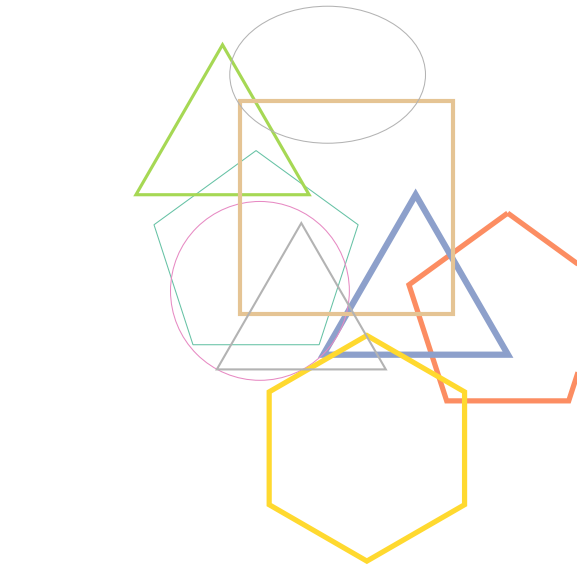[{"shape": "pentagon", "thickness": 0.5, "radius": 0.93, "center": [0.443, 0.553]}, {"shape": "pentagon", "thickness": 2.5, "radius": 0.9, "center": [0.879, 0.45]}, {"shape": "triangle", "thickness": 3, "radius": 0.92, "center": [0.72, 0.477]}, {"shape": "circle", "thickness": 0.5, "radius": 0.77, "center": [0.45, 0.495]}, {"shape": "triangle", "thickness": 1.5, "radius": 0.87, "center": [0.385, 0.748]}, {"shape": "hexagon", "thickness": 2.5, "radius": 0.98, "center": [0.635, 0.223]}, {"shape": "square", "thickness": 2, "radius": 0.92, "center": [0.6, 0.64]}, {"shape": "oval", "thickness": 0.5, "radius": 0.85, "center": [0.567, 0.87]}, {"shape": "triangle", "thickness": 1, "radius": 0.84, "center": [0.522, 0.444]}]